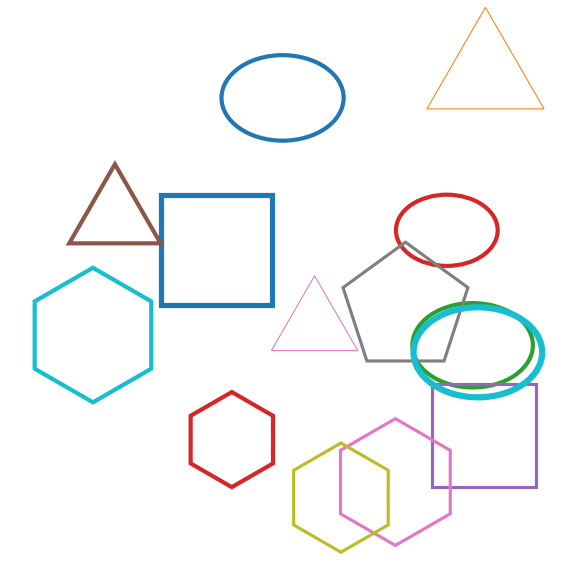[{"shape": "square", "thickness": 2.5, "radius": 0.48, "center": [0.374, 0.566]}, {"shape": "oval", "thickness": 2, "radius": 0.53, "center": [0.489, 0.83]}, {"shape": "triangle", "thickness": 0.5, "radius": 0.59, "center": [0.841, 0.869]}, {"shape": "oval", "thickness": 2, "radius": 0.52, "center": [0.818, 0.401]}, {"shape": "hexagon", "thickness": 2, "radius": 0.41, "center": [0.401, 0.238]}, {"shape": "oval", "thickness": 2, "radius": 0.44, "center": [0.774, 0.6]}, {"shape": "square", "thickness": 1.5, "radius": 0.45, "center": [0.838, 0.245]}, {"shape": "triangle", "thickness": 2, "radius": 0.46, "center": [0.199, 0.623]}, {"shape": "hexagon", "thickness": 1.5, "radius": 0.55, "center": [0.685, 0.164]}, {"shape": "triangle", "thickness": 0.5, "radius": 0.43, "center": [0.545, 0.435]}, {"shape": "pentagon", "thickness": 1.5, "radius": 0.57, "center": [0.702, 0.466]}, {"shape": "hexagon", "thickness": 1.5, "radius": 0.47, "center": [0.59, 0.137]}, {"shape": "hexagon", "thickness": 2, "radius": 0.58, "center": [0.161, 0.419]}, {"shape": "oval", "thickness": 3, "radius": 0.56, "center": [0.827, 0.389]}]